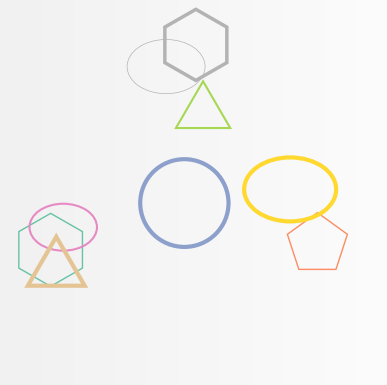[{"shape": "hexagon", "thickness": 1, "radius": 0.47, "center": [0.131, 0.351]}, {"shape": "pentagon", "thickness": 1, "radius": 0.41, "center": [0.819, 0.366]}, {"shape": "circle", "thickness": 3, "radius": 0.57, "center": [0.476, 0.473]}, {"shape": "oval", "thickness": 1.5, "radius": 0.44, "center": [0.163, 0.41]}, {"shape": "triangle", "thickness": 1.5, "radius": 0.4, "center": [0.524, 0.708]}, {"shape": "oval", "thickness": 3, "radius": 0.59, "center": [0.749, 0.508]}, {"shape": "triangle", "thickness": 3, "radius": 0.42, "center": [0.145, 0.3]}, {"shape": "oval", "thickness": 0.5, "radius": 0.5, "center": [0.429, 0.827]}, {"shape": "hexagon", "thickness": 2.5, "radius": 0.46, "center": [0.505, 0.883]}]